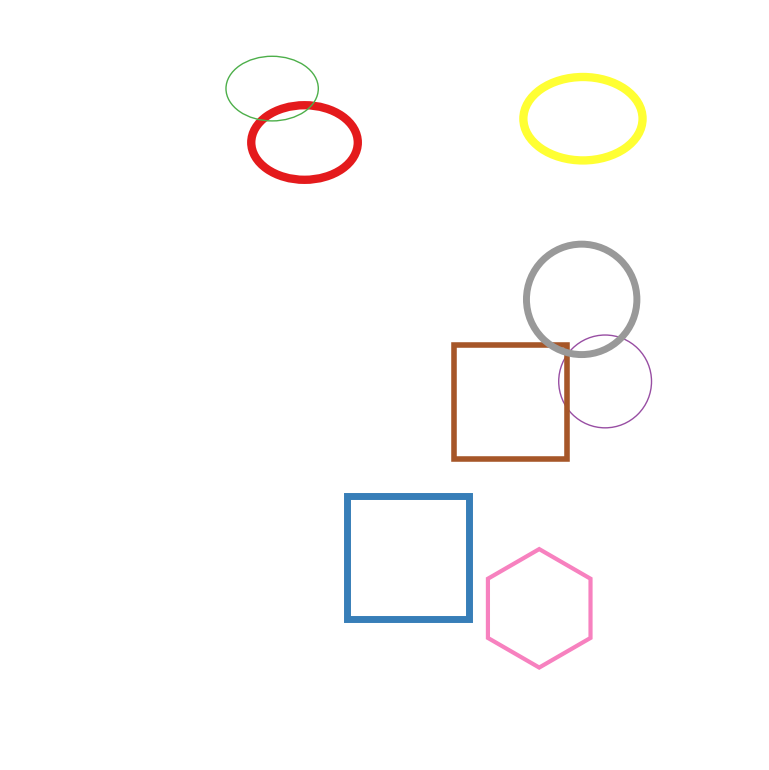[{"shape": "oval", "thickness": 3, "radius": 0.35, "center": [0.395, 0.815]}, {"shape": "square", "thickness": 2.5, "radius": 0.4, "center": [0.53, 0.276]}, {"shape": "oval", "thickness": 0.5, "radius": 0.3, "center": [0.353, 0.885]}, {"shape": "circle", "thickness": 0.5, "radius": 0.3, "center": [0.786, 0.505]}, {"shape": "oval", "thickness": 3, "radius": 0.39, "center": [0.757, 0.846]}, {"shape": "square", "thickness": 2, "radius": 0.37, "center": [0.663, 0.478]}, {"shape": "hexagon", "thickness": 1.5, "radius": 0.38, "center": [0.7, 0.21]}, {"shape": "circle", "thickness": 2.5, "radius": 0.36, "center": [0.755, 0.611]}]